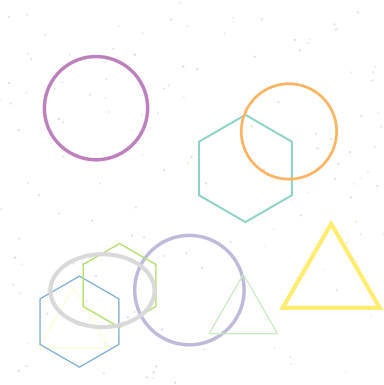[{"shape": "hexagon", "thickness": 1.5, "radius": 0.7, "center": [0.638, 0.562]}, {"shape": "triangle", "thickness": 0.5, "radius": 0.53, "center": [0.191, 0.149]}, {"shape": "circle", "thickness": 2.5, "radius": 0.71, "center": [0.492, 0.246]}, {"shape": "hexagon", "thickness": 1, "radius": 0.59, "center": [0.206, 0.165]}, {"shape": "circle", "thickness": 2, "radius": 0.62, "center": [0.751, 0.659]}, {"shape": "hexagon", "thickness": 1, "radius": 0.54, "center": [0.311, 0.259]}, {"shape": "oval", "thickness": 3, "radius": 0.68, "center": [0.266, 0.245]}, {"shape": "circle", "thickness": 2.5, "radius": 0.67, "center": [0.249, 0.719]}, {"shape": "triangle", "thickness": 1, "radius": 0.51, "center": [0.632, 0.185]}, {"shape": "triangle", "thickness": 3, "radius": 0.73, "center": [0.86, 0.273]}]